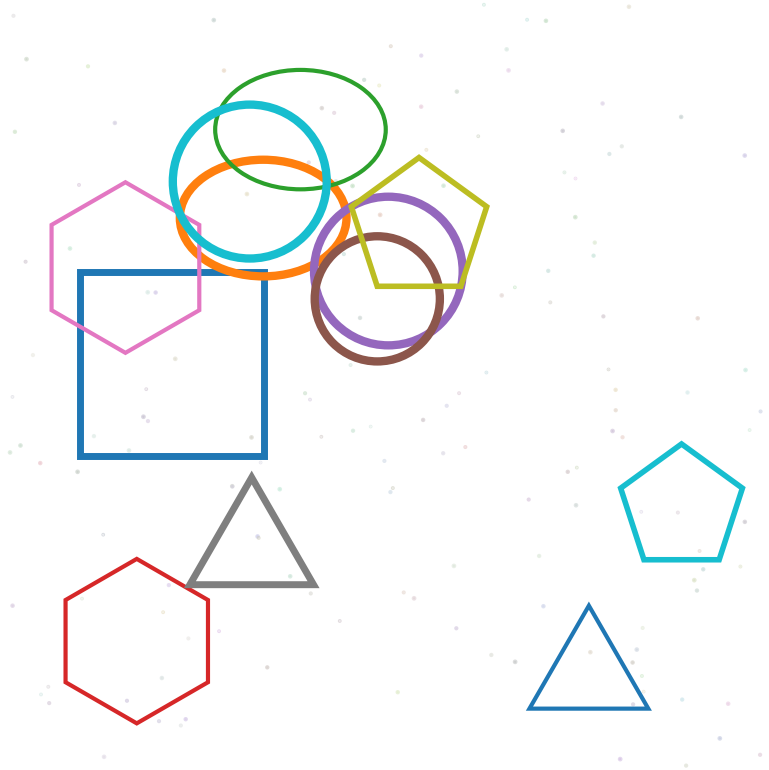[{"shape": "square", "thickness": 2.5, "radius": 0.6, "center": [0.224, 0.527]}, {"shape": "triangle", "thickness": 1.5, "radius": 0.45, "center": [0.765, 0.124]}, {"shape": "oval", "thickness": 3, "radius": 0.54, "center": [0.342, 0.717]}, {"shape": "oval", "thickness": 1.5, "radius": 0.55, "center": [0.39, 0.832]}, {"shape": "hexagon", "thickness": 1.5, "radius": 0.53, "center": [0.178, 0.167]}, {"shape": "circle", "thickness": 3, "radius": 0.48, "center": [0.504, 0.648]}, {"shape": "circle", "thickness": 3, "radius": 0.41, "center": [0.49, 0.612]}, {"shape": "hexagon", "thickness": 1.5, "radius": 0.55, "center": [0.163, 0.653]}, {"shape": "triangle", "thickness": 2.5, "radius": 0.46, "center": [0.327, 0.287]}, {"shape": "pentagon", "thickness": 2, "radius": 0.46, "center": [0.544, 0.703]}, {"shape": "pentagon", "thickness": 2, "radius": 0.42, "center": [0.885, 0.34]}, {"shape": "circle", "thickness": 3, "radius": 0.5, "center": [0.324, 0.764]}]